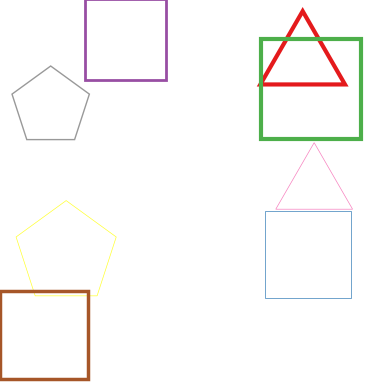[{"shape": "triangle", "thickness": 3, "radius": 0.63, "center": [0.786, 0.844]}, {"shape": "square", "thickness": 0.5, "radius": 0.56, "center": [0.801, 0.338]}, {"shape": "square", "thickness": 3, "radius": 0.65, "center": [0.808, 0.768]}, {"shape": "square", "thickness": 2, "radius": 0.52, "center": [0.327, 0.898]}, {"shape": "pentagon", "thickness": 0.5, "radius": 0.68, "center": [0.172, 0.342]}, {"shape": "square", "thickness": 2.5, "radius": 0.58, "center": [0.114, 0.13]}, {"shape": "triangle", "thickness": 0.5, "radius": 0.58, "center": [0.816, 0.514]}, {"shape": "pentagon", "thickness": 1, "radius": 0.53, "center": [0.132, 0.723]}]